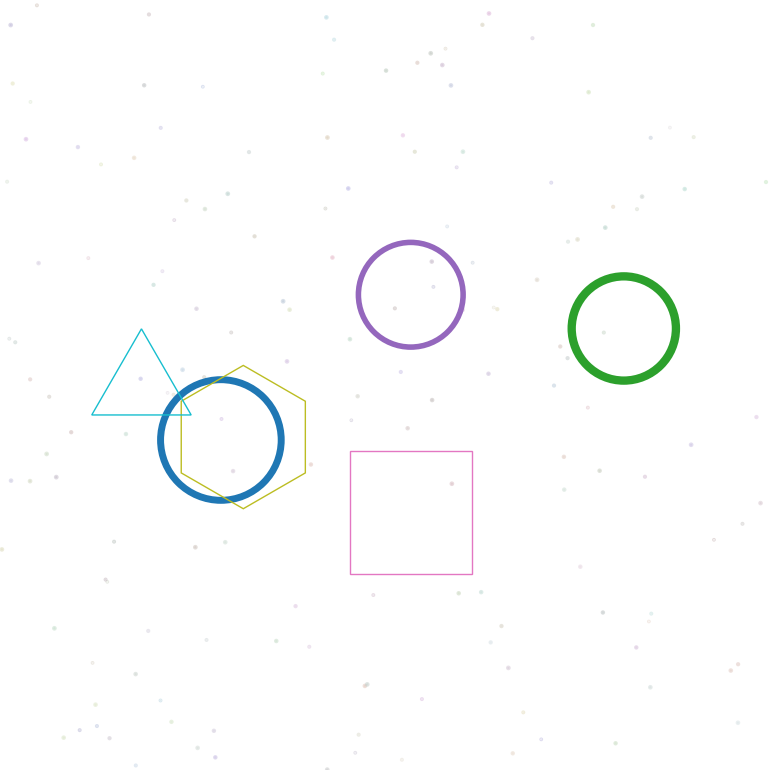[{"shape": "circle", "thickness": 2.5, "radius": 0.39, "center": [0.287, 0.429]}, {"shape": "circle", "thickness": 3, "radius": 0.34, "center": [0.81, 0.573]}, {"shape": "circle", "thickness": 2, "radius": 0.34, "center": [0.533, 0.617]}, {"shape": "square", "thickness": 0.5, "radius": 0.4, "center": [0.534, 0.334]}, {"shape": "hexagon", "thickness": 0.5, "radius": 0.47, "center": [0.316, 0.432]}, {"shape": "triangle", "thickness": 0.5, "radius": 0.37, "center": [0.184, 0.498]}]